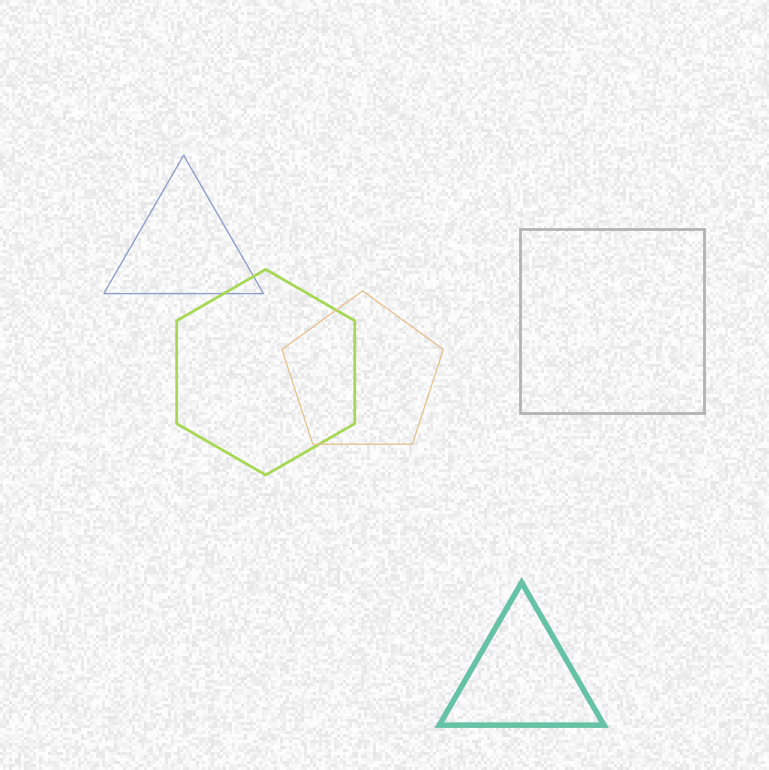[{"shape": "triangle", "thickness": 2, "radius": 0.62, "center": [0.677, 0.12]}, {"shape": "triangle", "thickness": 0.5, "radius": 0.6, "center": [0.238, 0.679]}, {"shape": "hexagon", "thickness": 1, "radius": 0.67, "center": [0.345, 0.517]}, {"shape": "pentagon", "thickness": 0.5, "radius": 0.55, "center": [0.471, 0.512]}, {"shape": "square", "thickness": 1, "radius": 0.6, "center": [0.795, 0.583]}]